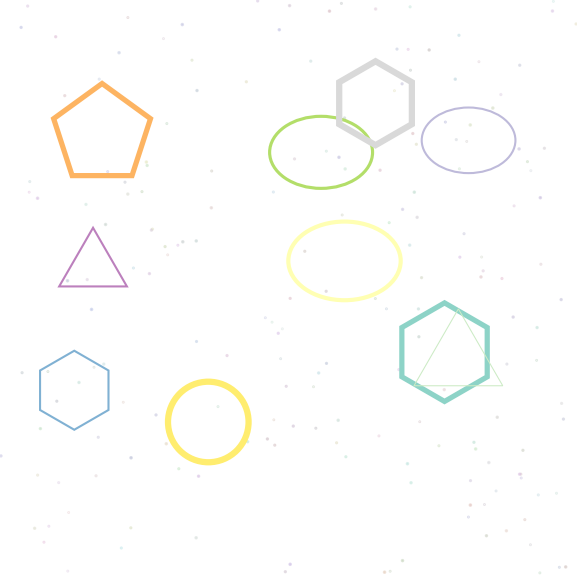[{"shape": "hexagon", "thickness": 2.5, "radius": 0.43, "center": [0.77, 0.389]}, {"shape": "oval", "thickness": 2, "radius": 0.49, "center": [0.597, 0.547]}, {"shape": "oval", "thickness": 1, "radius": 0.41, "center": [0.811, 0.756]}, {"shape": "hexagon", "thickness": 1, "radius": 0.34, "center": [0.129, 0.323]}, {"shape": "pentagon", "thickness": 2.5, "radius": 0.44, "center": [0.177, 0.766]}, {"shape": "oval", "thickness": 1.5, "radius": 0.45, "center": [0.556, 0.735]}, {"shape": "hexagon", "thickness": 3, "radius": 0.36, "center": [0.65, 0.82]}, {"shape": "triangle", "thickness": 1, "radius": 0.34, "center": [0.161, 0.537]}, {"shape": "triangle", "thickness": 0.5, "radius": 0.44, "center": [0.794, 0.376]}, {"shape": "circle", "thickness": 3, "radius": 0.35, "center": [0.361, 0.268]}]